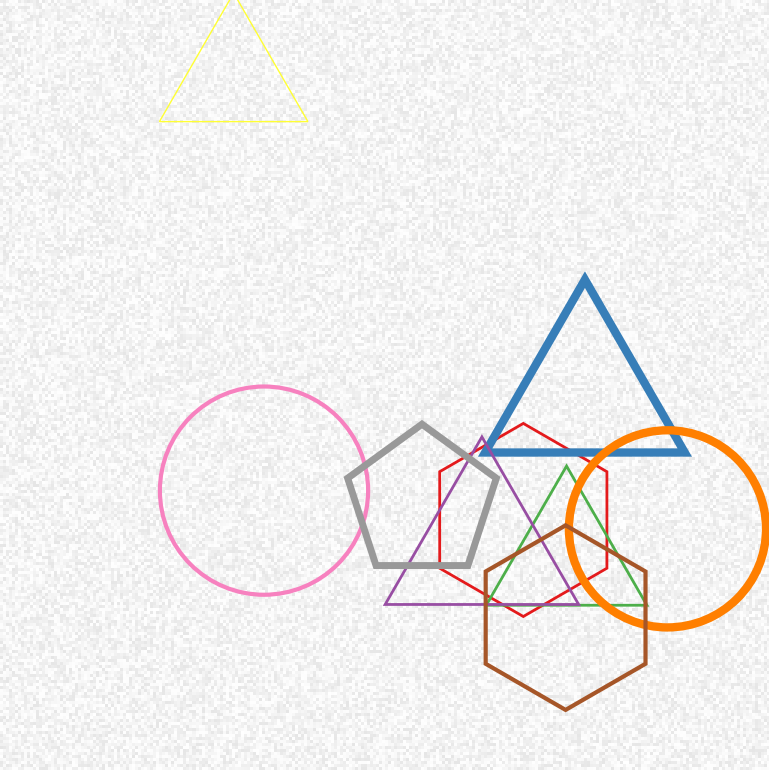[{"shape": "hexagon", "thickness": 1, "radius": 0.63, "center": [0.68, 0.325]}, {"shape": "triangle", "thickness": 3, "radius": 0.75, "center": [0.76, 0.487]}, {"shape": "triangle", "thickness": 1, "radius": 0.6, "center": [0.736, 0.274]}, {"shape": "triangle", "thickness": 1, "radius": 0.73, "center": [0.626, 0.288]}, {"shape": "circle", "thickness": 3, "radius": 0.64, "center": [0.867, 0.313]}, {"shape": "triangle", "thickness": 0.5, "radius": 0.56, "center": [0.303, 0.898]}, {"shape": "hexagon", "thickness": 1.5, "radius": 0.6, "center": [0.735, 0.198]}, {"shape": "circle", "thickness": 1.5, "radius": 0.68, "center": [0.343, 0.363]}, {"shape": "pentagon", "thickness": 2.5, "radius": 0.51, "center": [0.548, 0.348]}]